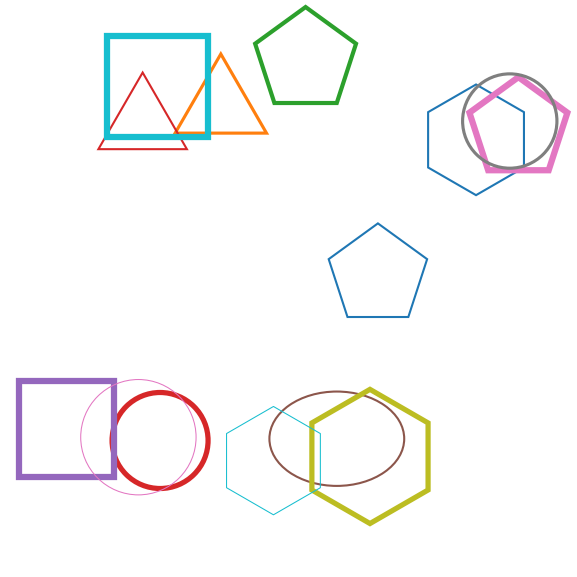[{"shape": "pentagon", "thickness": 1, "radius": 0.45, "center": [0.654, 0.523]}, {"shape": "hexagon", "thickness": 1, "radius": 0.48, "center": [0.824, 0.757]}, {"shape": "triangle", "thickness": 1.5, "radius": 0.46, "center": [0.382, 0.814]}, {"shape": "pentagon", "thickness": 2, "radius": 0.46, "center": [0.529, 0.895]}, {"shape": "circle", "thickness": 2.5, "radius": 0.42, "center": [0.277, 0.236]}, {"shape": "triangle", "thickness": 1, "radius": 0.44, "center": [0.247, 0.785]}, {"shape": "square", "thickness": 3, "radius": 0.41, "center": [0.116, 0.256]}, {"shape": "oval", "thickness": 1, "radius": 0.58, "center": [0.583, 0.239]}, {"shape": "pentagon", "thickness": 3, "radius": 0.45, "center": [0.898, 0.776]}, {"shape": "circle", "thickness": 0.5, "radius": 0.5, "center": [0.24, 0.242]}, {"shape": "circle", "thickness": 1.5, "radius": 0.41, "center": [0.883, 0.79]}, {"shape": "hexagon", "thickness": 2.5, "radius": 0.58, "center": [0.641, 0.209]}, {"shape": "square", "thickness": 3, "radius": 0.44, "center": [0.272, 0.85]}, {"shape": "hexagon", "thickness": 0.5, "radius": 0.47, "center": [0.474, 0.201]}]